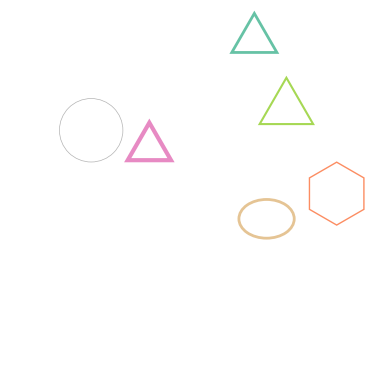[{"shape": "triangle", "thickness": 2, "radius": 0.34, "center": [0.661, 0.898]}, {"shape": "hexagon", "thickness": 1, "radius": 0.41, "center": [0.874, 0.497]}, {"shape": "triangle", "thickness": 3, "radius": 0.32, "center": [0.388, 0.616]}, {"shape": "triangle", "thickness": 1.5, "radius": 0.4, "center": [0.744, 0.718]}, {"shape": "oval", "thickness": 2, "radius": 0.36, "center": [0.692, 0.432]}, {"shape": "circle", "thickness": 0.5, "radius": 0.41, "center": [0.237, 0.662]}]